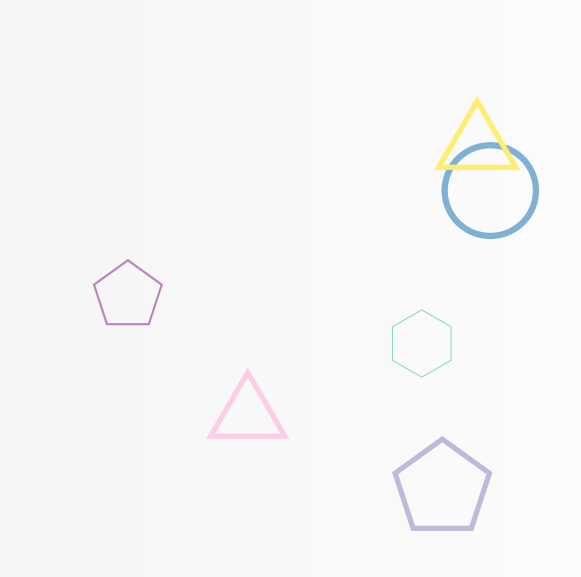[{"shape": "hexagon", "thickness": 0.5, "radius": 0.29, "center": [0.726, 0.404]}, {"shape": "pentagon", "thickness": 2.5, "radius": 0.43, "center": [0.761, 0.153]}, {"shape": "circle", "thickness": 3, "radius": 0.39, "center": [0.844, 0.669]}, {"shape": "triangle", "thickness": 2.5, "radius": 0.37, "center": [0.426, 0.281]}, {"shape": "pentagon", "thickness": 1, "radius": 0.31, "center": [0.22, 0.487]}, {"shape": "triangle", "thickness": 2.5, "radius": 0.38, "center": [0.821, 0.748]}]